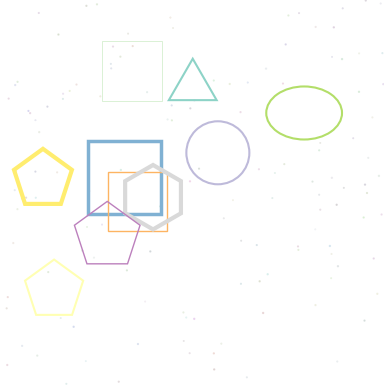[{"shape": "triangle", "thickness": 1.5, "radius": 0.36, "center": [0.501, 0.776]}, {"shape": "pentagon", "thickness": 1.5, "radius": 0.4, "center": [0.14, 0.246]}, {"shape": "circle", "thickness": 1.5, "radius": 0.41, "center": [0.566, 0.603]}, {"shape": "square", "thickness": 2.5, "radius": 0.47, "center": [0.322, 0.538]}, {"shape": "square", "thickness": 1, "radius": 0.39, "center": [0.358, 0.476]}, {"shape": "oval", "thickness": 1.5, "radius": 0.49, "center": [0.79, 0.707]}, {"shape": "hexagon", "thickness": 3, "radius": 0.42, "center": [0.398, 0.488]}, {"shape": "pentagon", "thickness": 1, "radius": 0.45, "center": [0.279, 0.387]}, {"shape": "square", "thickness": 0.5, "radius": 0.39, "center": [0.343, 0.815]}, {"shape": "pentagon", "thickness": 3, "radius": 0.4, "center": [0.112, 0.534]}]